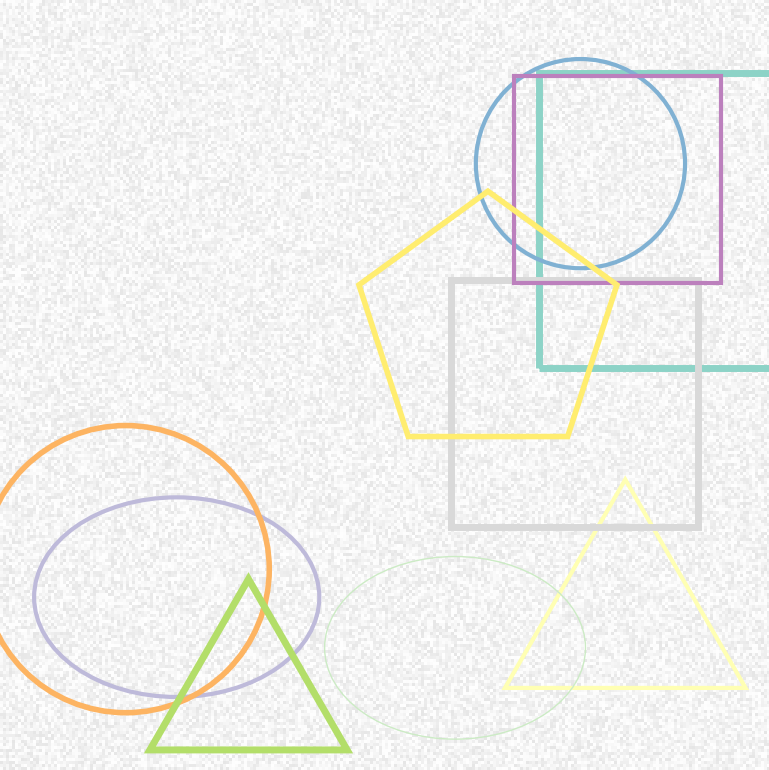[{"shape": "square", "thickness": 2.5, "radius": 0.96, "center": [0.891, 0.714]}, {"shape": "triangle", "thickness": 1.5, "radius": 0.9, "center": [0.812, 0.197]}, {"shape": "oval", "thickness": 1.5, "radius": 0.93, "center": [0.229, 0.224]}, {"shape": "circle", "thickness": 1.5, "radius": 0.68, "center": [0.754, 0.787]}, {"shape": "circle", "thickness": 2, "radius": 0.93, "center": [0.163, 0.261]}, {"shape": "triangle", "thickness": 2.5, "radius": 0.74, "center": [0.323, 0.1]}, {"shape": "square", "thickness": 2.5, "radius": 0.8, "center": [0.746, 0.476]}, {"shape": "square", "thickness": 1.5, "radius": 0.67, "center": [0.803, 0.766]}, {"shape": "oval", "thickness": 0.5, "radius": 0.85, "center": [0.591, 0.159]}, {"shape": "pentagon", "thickness": 2, "radius": 0.88, "center": [0.634, 0.576]}]